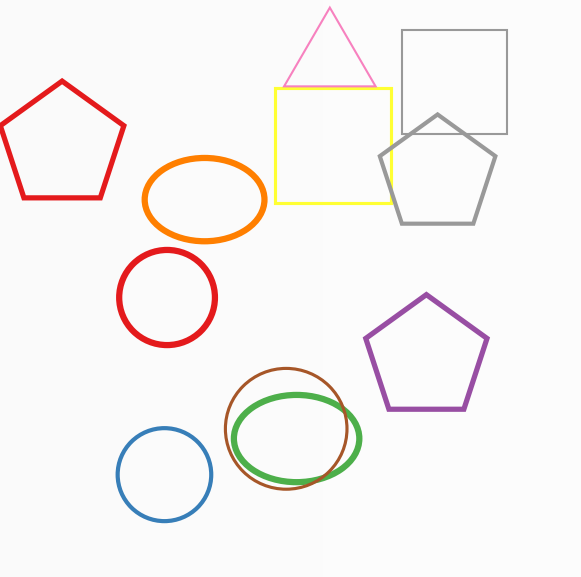[{"shape": "pentagon", "thickness": 2.5, "radius": 0.56, "center": [0.107, 0.747]}, {"shape": "circle", "thickness": 3, "radius": 0.41, "center": [0.287, 0.484]}, {"shape": "circle", "thickness": 2, "radius": 0.4, "center": [0.283, 0.177]}, {"shape": "oval", "thickness": 3, "radius": 0.54, "center": [0.51, 0.24]}, {"shape": "pentagon", "thickness": 2.5, "radius": 0.55, "center": [0.734, 0.379]}, {"shape": "oval", "thickness": 3, "radius": 0.52, "center": [0.352, 0.653]}, {"shape": "square", "thickness": 1.5, "radius": 0.5, "center": [0.573, 0.747]}, {"shape": "circle", "thickness": 1.5, "radius": 0.52, "center": [0.492, 0.257]}, {"shape": "triangle", "thickness": 1, "radius": 0.45, "center": [0.567, 0.895]}, {"shape": "square", "thickness": 1, "radius": 0.45, "center": [0.782, 0.857]}, {"shape": "pentagon", "thickness": 2, "radius": 0.52, "center": [0.753, 0.696]}]